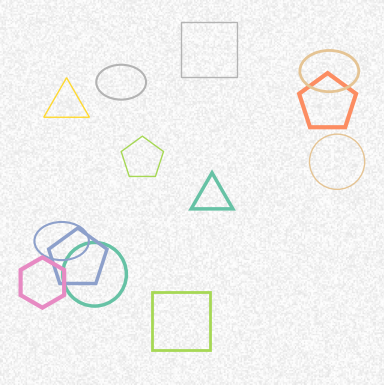[{"shape": "triangle", "thickness": 2.5, "radius": 0.31, "center": [0.551, 0.489]}, {"shape": "circle", "thickness": 2.5, "radius": 0.41, "center": [0.246, 0.288]}, {"shape": "pentagon", "thickness": 3, "radius": 0.39, "center": [0.851, 0.732]}, {"shape": "pentagon", "thickness": 2.5, "radius": 0.4, "center": [0.202, 0.328]}, {"shape": "oval", "thickness": 1.5, "radius": 0.35, "center": [0.16, 0.374]}, {"shape": "hexagon", "thickness": 3, "radius": 0.33, "center": [0.11, 0.266]}, {"shape": "pentagon", "thickness": 1, "radius": 0.29, "center": [0.37, 0.589]}, {"shape": "square", "thickness": 2, "radius": 0.38, "center": [0.471, 0.166]}, {"shape": "triangle", "thickness": 1, "radius": 0.34, "center": [0.173, 0.73]}, {"shape": "oval", "thickness": 2, "radius": 0.38, "center": [0.855, 0.815]}, {"shape": "circle", "thickness": 1, "radius": 0.36, "center": [0.876, 0.58]}, {"shape": "square", "thickness": 1, "radius": 0.36, "center": [0.543, 0.872]}, {"shape": "oval", "thickness": 1.5, "radius": 0.32, "center": [0.315, 0.787]}]